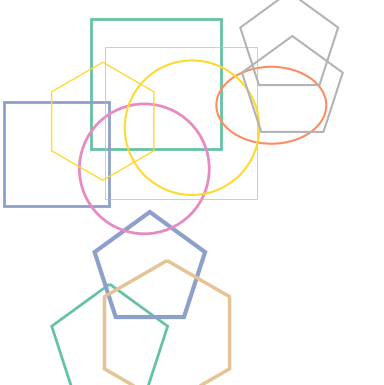[{"shape": "square", "thickness": 2, "radius": 0.84, "center": [0.404, 0.781]}, {"shape": "pentagon", "thickness": 2, "radius": 0.79, "center": [0.285, 0.104]}, {"shape": "oval", "thickness": 1.5, "radius": 0.71, "center": [0.705, 0.727]}, {"shape": "pentagon", "thickness": 3, "radius": 0.75, "center": [0.389, 0.299]}, {"shape": "square", "thickness": 2, "radius": 0.68, "center": [0.148, 0.6]}, {"shape": "circle", "thickness": 2, "radius": 0.84, "center": [0.375, 0.561]}, {"shape": "square", "thickness": 0.5, "radius": 0.99, "center": [0.47, 0.68]}, {"shape": "circle", "thickness": 1.5, "radius": 0.87, "center": [0.499, 0.668]}, {"shape": "hexagon", "thickness": 1, "radius": 0.77, "center": [0.267, 0.685]}, {"shape": "hexagon", "thickness": 2.5, "radius": 0.94, "center": [0.434, 0.136]}, {"shape": "pentagon", "thickness": 1.5, "radius": 0.69, "center": [0.759, 0.769]}, {"shape": "pentagon", "thickness": 1.5, "radius": 0.67, "center": [0.751, 0.887]}]